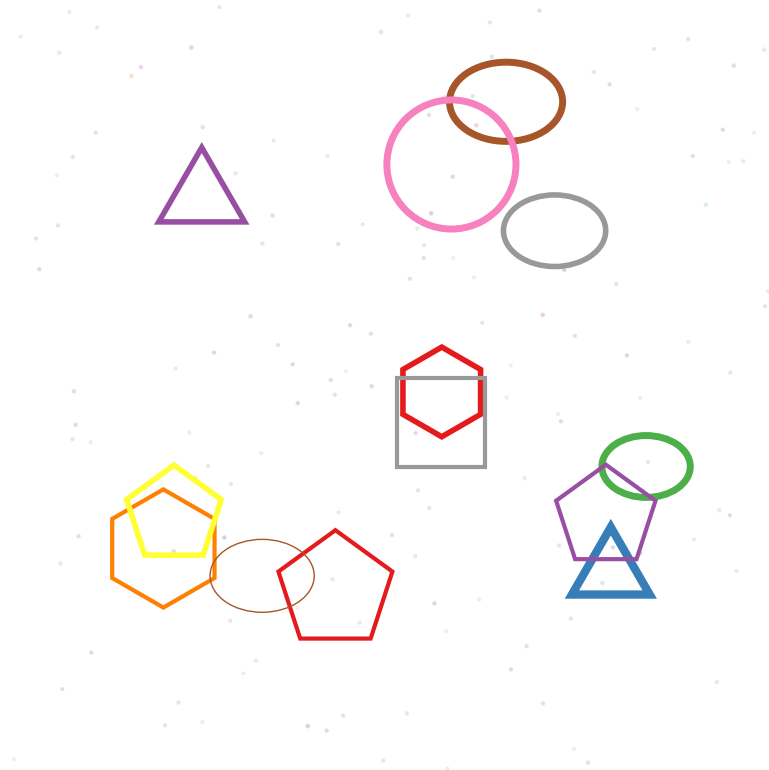[{"shape": "pentagon", "thickness": 1.5, "radius": 0.39, "center": [0.436, 0.234]}, {"shape": "hexagon", "thickness": 2, "radius": 0.29, "center": [0.574, 0.491]}, {"shape": "triangle", "thickness": 3, "radius": 0.29, "center": [0.793, 0.257]}, {"shape": "oval", "thickness": 2.5, "radius": 0.29, "center": [0.839, 0.394]}, {"shape": "pentagon", "thickness": 1.5, "radius": 0.34, "center": [0.787, 0.329]}, {"shape": "triangle", "thickness": 2, "radius": 0.32, "center": [0.262, 0.744]}, {"shape": "hexagon", "thickness": 1.5, "radius": 0.38, "center": [0.212, 0.288]}, {"shape": "pentagon", "thickness": 2, "radius": 0.32, "center": [0.226, 0.331]}, {"shape": "oval", "thickness": 0.5, "radius": 0.34, "center": [0.34, 0.252]}, {"shape": "oval", "thickness": 2.5, "radius": 0.37, "center": [0.657, 0.868]}, {"shape": "circle", "thickness": 2.5, "radius": 0.42, "center": [0.586, 0.786]}, {"shape": "square", "thickness": 1.5, "radius": 0.29, "center": [0.573, 0.451]}, {"shape": "oval", "thickness": 2, "radius": 0.33, "center": [0.72, 0.7]}]